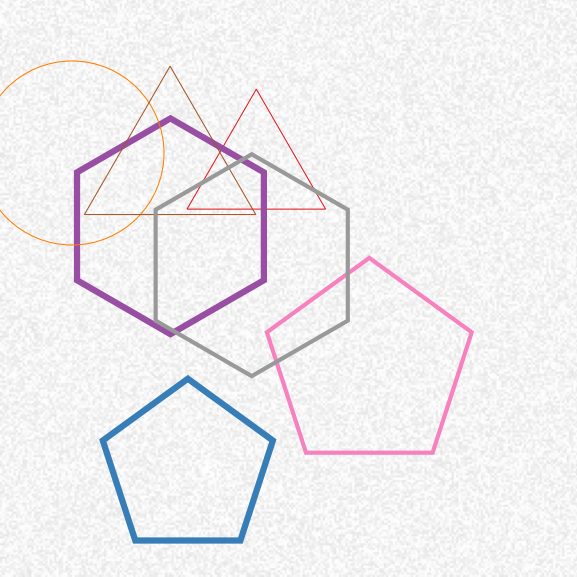[{"shape": "triangle", "thickness": 0.5, "radius": 0.69, "center": [0.444, 0.706]}, {"shape": "pentagon", "thickness": 3, "radius": 0.77, "center": [0.325, 0.188]}, {"shape": "hexagon", "thickness": 3, "radius": 0.93, "center": [0.295, 0.607]}, {"shape": "circle", "thickness": 0.5, "radius": 0.8, "center": [0.125, 0.734]}, {"shape": "triangle", "thickness": 0.5, "radius": 0.86, "center": [0.295, 0.713]}, {"shape": "pentagon", "thickness": 2, "radius": 0.93, "center": [0.639, 0.366]}, {"shape": "hexagon", "thickness": 2, "radius": 0.96, "center": [0.436, 0.54]}]